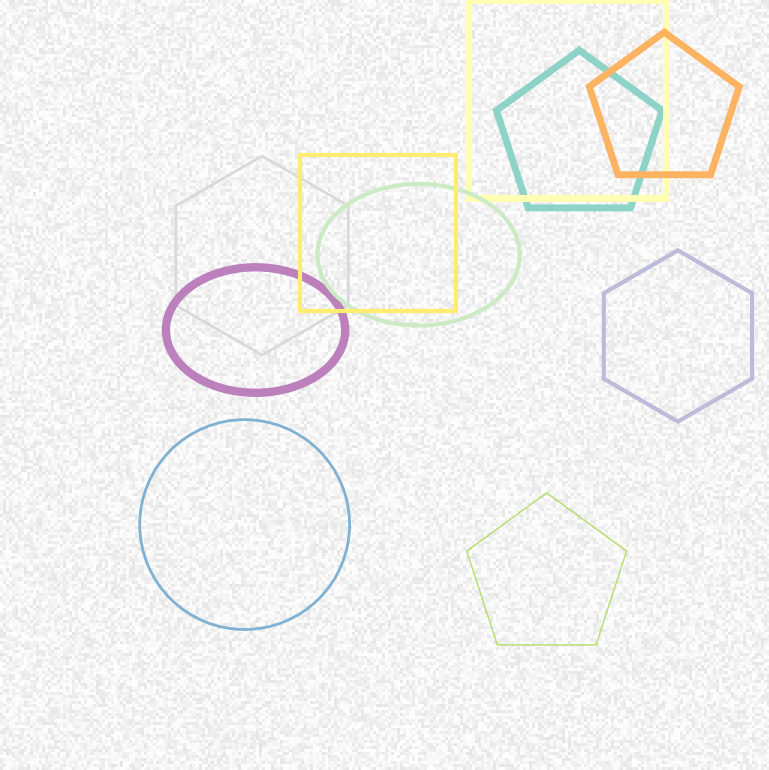[{"shape": "pentagon", "thickness": 2.5, "radius": 0.57, "center": [0.752, 0.822]}, {"shape": "square", "thickness": 2.5, "radius": 0.64, "center": [0.736, 0.872]}, {"shape": "hexagon", "thickness": 1.5, "radius": 0.56, "center": [0.88, 0.564]}, {"shape": "circle", "thickness": 1, "radius": 0.68, "center": [0.318, 0.319]}, {"shape": "pentagon", "thickness": 2.5, "radius": 0.51, "center": [0.863, 0.856]}, {"shape": "pentagon", "thickness": 0.5, "radius": 0.55, "center": [0.71, 0.251]}, {"shape": "hexagon", "thickness": 1, "radius": 0.65, "center": [0.34, 0.668]}, {"shape": "oval", "thickness": 3, "radius": 0.58, "center": [0.332, 0.571]}, {"shape": "oval", "thickness": 1.5, "radius": 0.66, "center": [0.544, 0.669]}, {"shape": "square", "thickness": 1.5, "radius": 0.51, "center": [0.491, 0.698]}]